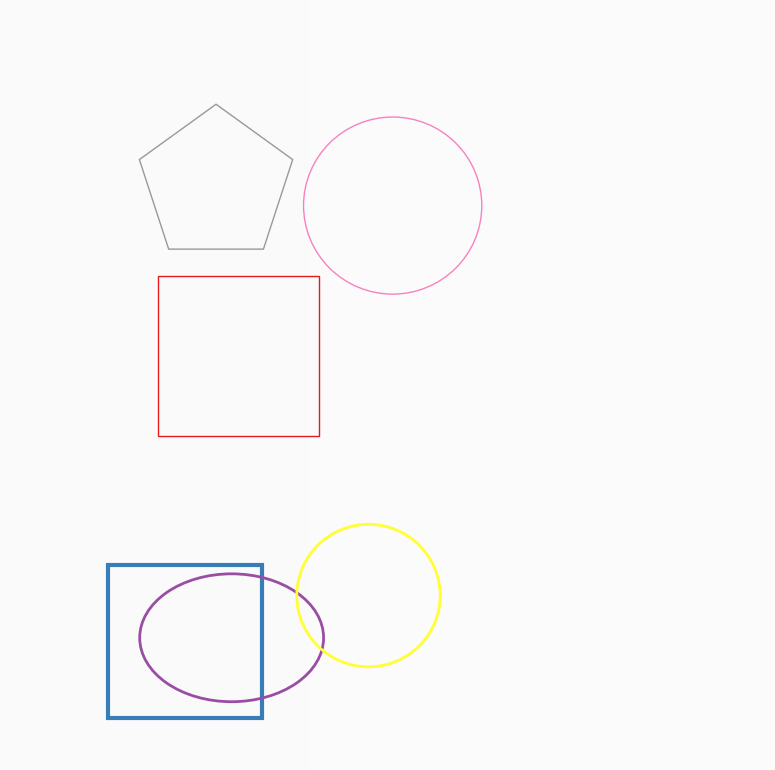[{"shape": "square", "thickness": 0.5, "radius": 0.52, "center": [0.307, 0.538]}, {"shape": "square", "thickness": 1.5, "radius": 0.5, "center": [0.238, 0.167]}, {"shape": "oval", "thickness": 1, "radius": 0.59, "center": [0.299, 0.172]}, {"shape": "circle", "thickness": 1, "radius": 0.46, "center": [0.475, 0.227]}, {"shape": "circle", "thickness": 0.5, "radius": 0.57, "center": [0.507, 0.733]}, {"shape": "pentagon", "thickness": 0.5, "radius": 0.52, "center": [0.279, 0.761]}]